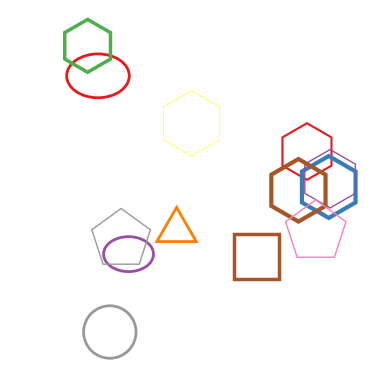[{"shape": "oval", "thickness": 2, "radius": 0.41, "center": [0.254, 0.803]}, {"shape": "hexagon", "thickness": 1.5, "radius": 0.37, "center": [0.797, 0.606]}, {"shape": "hexagon", "thickness": 3, "radius": 0.4, "center": [0.854, 0.514]}, {"shape": "hexagon", "thickness": 2.5, "radius": 0.34, "center": [0.228, 0.881]}, {"shape": "oval", "thickness": 2, "radius": 0.32, "center": [0.334, 0.34]}, {"shape": "hexagon", "thickness": 1, "radius": 0.38, "center": [0.857, 0.536]}, {"shape": "triangle", "thickness": 2, "radius": 0.3, "center": [0.459, 0.402]}, {"shape": "hexagon", "thickness": 0.5, "radius": 0.42, "center": [0.497, 0.68]}, {"shape": "square", "thickness": 2.5, "radius": 0.29, "center": [0.667, 0.333]}, {"shape": "hexagon", "thickness": 3, "radius": 0.41, "center": [0.775, 0.506]}, {"shape": "pentagon", "thickness": 1, "radius": 0.41, "center": [0.82, 0.399]}, {"shape": "pentagon", "thickness": 1, "radius": 0.4, "center": [0.315, 0.378]}, {"shape": "circle", "thickness": 2, "radius": 0.34, "center": [0.285, 0.138]}]